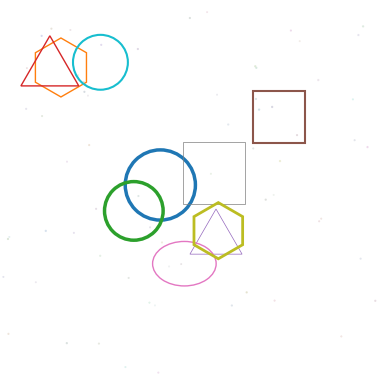[{"shape": "circle", "thickness": 2.5, "radius": 0.46, "center": [0.416, 0.52]}, {"shape": "hexagon", "thickness": 1, "radius": 0.38, "center": [0.158, 0.825]}, {"shape": "circle", "thickness": 2.5, "radius": 0.38, "center": [0.348, 0.452]}, {"shape": "triangle", "thickness": 1, "radius": 0.43, "center": [0.129, 0.82]}, {"shape": "triangle", "thickness": 0.5, "radius": 0.39, "center": [0.561, 0.379]}, {"shape": "square", "thickness": 1.5, "radius": 0.34, "center": [0.725, 0.696]}, {"shape": "oval", "thickness": 1, "radius": 0.41, "center": [0.479, 0.315]}, {"shape": "square", "thickness": 0.5, "radius": 0.4, "center": [0.555, 0.55]}, {"shape": "hexagon", "thickness": 2, "radius": 0.36, "center": [0.567, 0.401]}, {"shape": "circle", "thickness": 1.5, "radius": 0.36, "center": [0.261, 0.838]}]